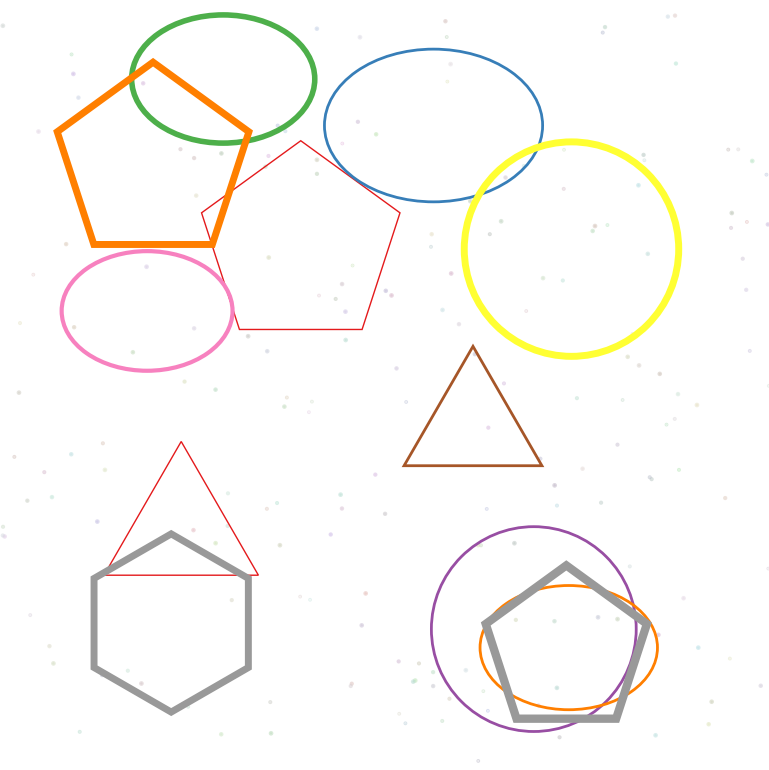[{"shape": "pentagon", "thickness": 0.5, "radius": 0.68, "center": [0.391, 0.682]}, {"shape": "triangle", "thickness": 0.5, "radius": 0.58, "center": [0.235, 0.311]}, {"shape": "oval", "thickness": 1, "radius": 0.71, "center": [0.563, 0.837]}, {"shape": "oval", "thickness": 2, "radius": 0.59, "center": [0.29, 0.897]}, {"shape": "circle", "thickness": 1, "radius": 0.67, "center": [0.693, 0.183]}, {"shape": "pentagon", "thickness": 2.5, "radius": 0.65, "center": [0.199, 0.788]}, {"shape": "oval", "thickness": 1, "radius": 0.58, "center": [0.739, 0.159]}, {"shape": "circle", "thickness": 2.5, "radius": 0.7, "center": [0.742, 0.676]}, {"shape": "triangle", "thickness": 1, "radius": 0.52, "center": [0.614, 0.447]}, {"shape": "oval", "thickness": 1.5, "radius": 0.55, "center": [0.191, 0.596]}, {"shape": "pentagon", "thickness": 3, "radius": 0.55, "center": [0.735, 0.156]}, {"shape": "hexagon", "thickness": 2.5, "radius": 0.58, "center": [0.222, 0.191]}]